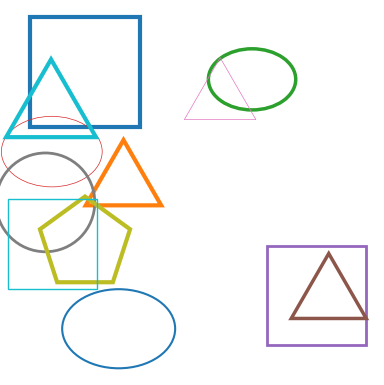[{"shape": "oval", "thickness": 1.5, "radius": 0.73, "center": [0.308, 0.146]}, {"shape": "square", "thickness": 3, "radius": 0.71, "center": [0.221, 0.813]}, {"shape": "triangle", "thickness": 3, "radius": 0.57, "center": [0.321, 0.523]}, {"shape": "oval", "thickness": 2.5, "radius": 0.57, "center": [0.655, 0.794]}, {"shape": "oval", "thickness": 0.5, "radius": 0.65, "center": [0.134, 0.606]}, {"shape": "square", "thickness": 2, "radius": 0.64, "center": [0.821, 0.232]}, {"shape": "triangle", "thickness": 2.5, "radius": 0.56, "center": [0.854, 0.229]}, {"shape": "triangle", "thickness": 0.5, "radius": 0.54, "center": [0.572, 0.743]}, {"shape": "circle", "thickness": 2, "radius": 0.64, "center": [0.118, 0.474]}, {"shape": "pentagon", "thickness": 3, "radius": 0.62, "center": [0.221, 0.366]}, {"shape": "square", "thickness": 1, "radius": 0.58, "center": [0.136, 0.366]}, {"shape": "triangle", "thickness": 3, "radius": 0.67, "center": [0.133, 0.711]}]